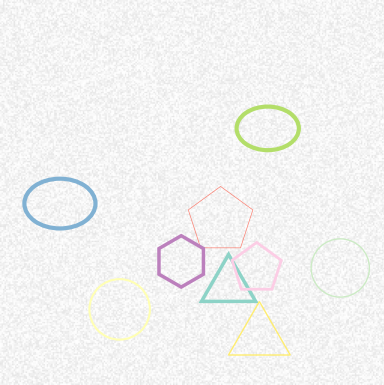[{"shape": "triangle", "thickness": 2.5, "radius": 0.41, "center": [0.594, 0.258]}, {"shape": "circle", "thickness": 1.5, "radius": 0.39, "center": [0.311, 0.196]}, {"shape": "pentagon", "thickness": 0.5, "radius": 0.44, "center": [0.573, 0.428]}, {"shape": "oval", "thickness": 3, "radius": 0.46, "center": [0.156, 0.471]}, {"shape": "oval", "thickness": 3, "radius": 0.4, "center": [0.695, 0.667]}, {"shape": "pentagon", "thickness": 2, "radius": 0.34, "center": [0.667, 0.303]}, {"shape": "hexagon", "thickness": 2.5, "radius": 0.33, "center": [0.471, 0.321]}, {"shape": "circle", "thickness": 1, "radius": 0.38, "center": [0.884, 0.304]}, {"shape": "triangle", "thickness": 1, "radius": 0.46, "center": [0.674, 0.124]}]